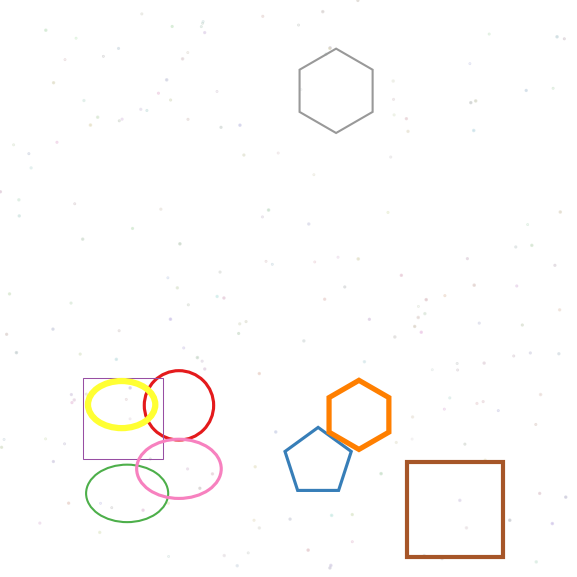[{"shape": "circle", "thickness": 1.5, "radius": 0.3, "center": [0.31, 0.297]}, {"shape": "pentagon", "thickness": 1.5, "radius": 0.3, "center": [0.551, 0.199]}, {"shape": "oval", "thickness": 1, "radius": 0.36, "center": [0.22, 0.145]}, {"shape": "square", "thickness": 0.5, "radius": 0.35, "center": [0.213, 0.275]}, {"shape": "hexagon", "thickness": 2.5, "radius": 0.3, "center": [0.622, 0.281]}, {"shape": "oval", "thickness": 3, "radius": 0.29, "center": [0.211, 0.299]}, {"shape": "square", "thickness": 2, "radius": 0.41, "center": [0.787, 0.117]}, {"shape": "oval", "thickness": 1.5, "radius": 0.37, "center": [0.31, 0.187]}, {"shape": "hexagon", "thickness": 1, "radius": 0.37, "center": [0.582, 0.842]}]